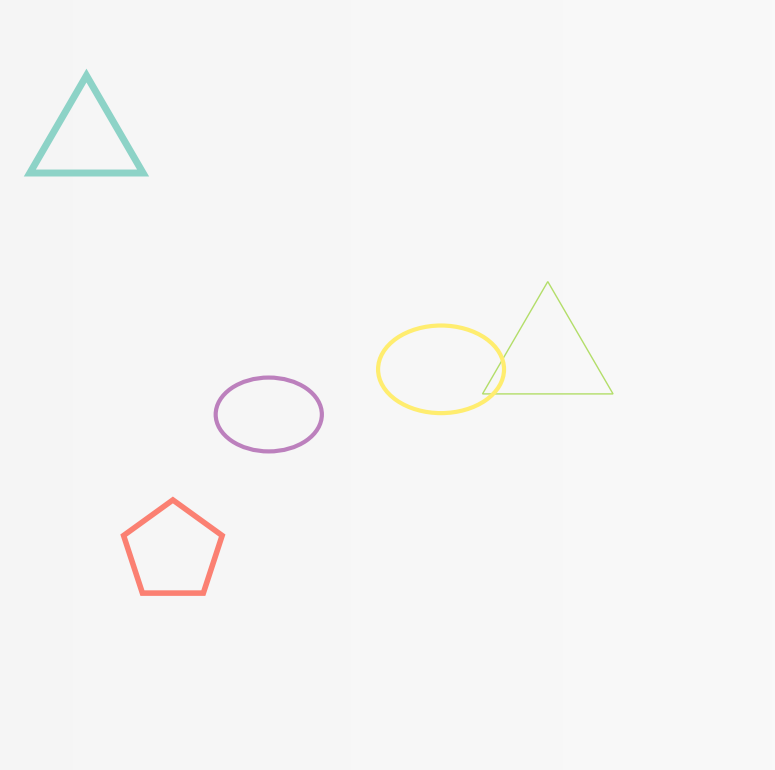[{"shape": "triangle", "thickness": 2.5, "radius": 0.42, "center": [0.112, 0.817]}, {"shape": "pentagon", "thickness": 2, "radius": 0.33, "center": [0.223, 0.284]}, {"shape": "triangle", "thickness": 0.5, "radius": 0.49, "center": [0.707, 0.537]}, {"shape": "oval", "thickness": 1.5, "radius": 0.34, "center": [0.347, 0.462]}, {"shape": "oval", "thickness": 1.5, "radius": 0.41, "center": [0.569, 0.52]}]